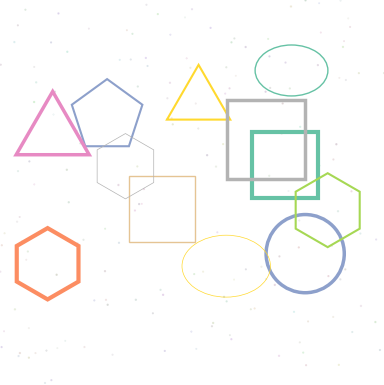[{"shape": "square", "thickness": 3, "radius": 0.42, "center": [0.74, 0.571]}, {"shape": "oval", "thickness": 1, "radius": 0.47, "center": [0.757, 0.817]}, {"shape": "hexagon", "thickness": 3, "radius": 0.46, "center": [0.124, 0.315]}, {"shape": "pentagon", "thickness": 1.5, "radius": 0.48, "center": [0.278, 0.698]}, {"shape": "circle", "thickness": 2.5, "radius": 0.51, "center": [0.793, 0.341]}, {"shape": "triangle", "thickness": 2.5, "radius": 0.55, "center": [0.137, 0.653]}, {"shape": "hexagon", "thickness": 1.5, "radius": 0.48, "center": [0.851, 0.454]}, {"shape": "oval", "thickness": 0.5, "radius": 0.57, "center": [0.588, 0.309]}, {"shape": "triangle", "thickness": 1.5, "radius": 0.47, "center": [0.516, 0.737]}, {"shape": "square", "thickness": 1, "radius": 0.43, "center": [0.422, 0.456]}, {"shape": "hexagon", "thickness": 0.5, "radius": 0.42, "center": [0.326, 0.568]}, {"shape": "square", "thickness": 2.5, "radius": 0.51, "center": [0.691, 0.637]}]